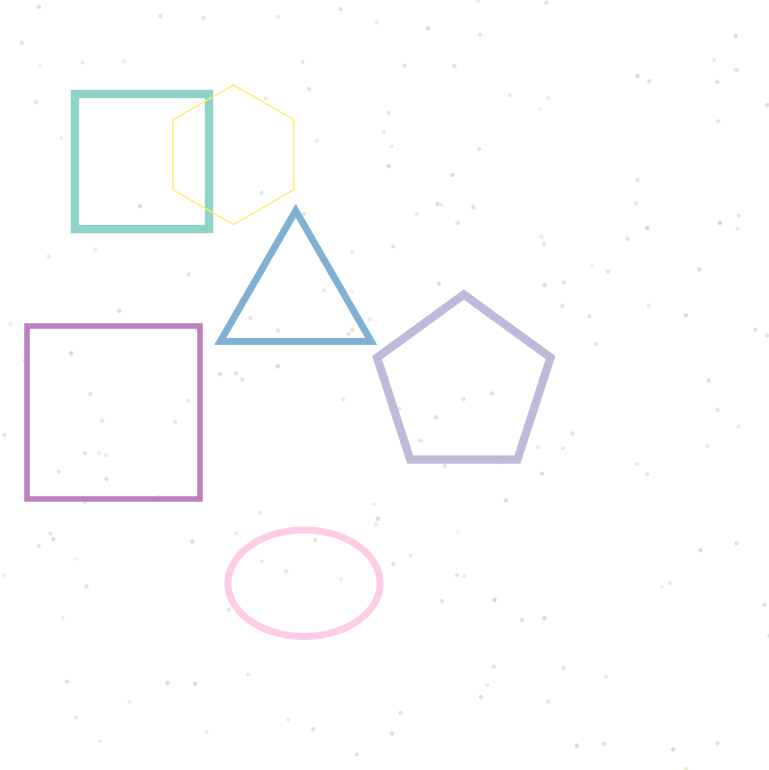[{"shape": "square", "thickness": 3, "radius": 0.44, "center": [0.184, 0.79]}, {"shape": "pentagon", "thickness": 3, "radius": 0.59, "center": [0.602, 0.499]}, {"shape": "triangle", "thickness": 2.5, "radius": 0.57, "center": [0.384, 0.613]}, {"shape": "oval", "thickness": 2.5, "radius": 0.49, "center": [0.395, 0.243]}, {"shape": "square", "thickness": 2, "radius": 0.56, "center": [0.147, 0.464]}, {"shape": "hexagon", "thickness": 0.5, "radius": 0.45, "center": [0.303, 0.799]}]